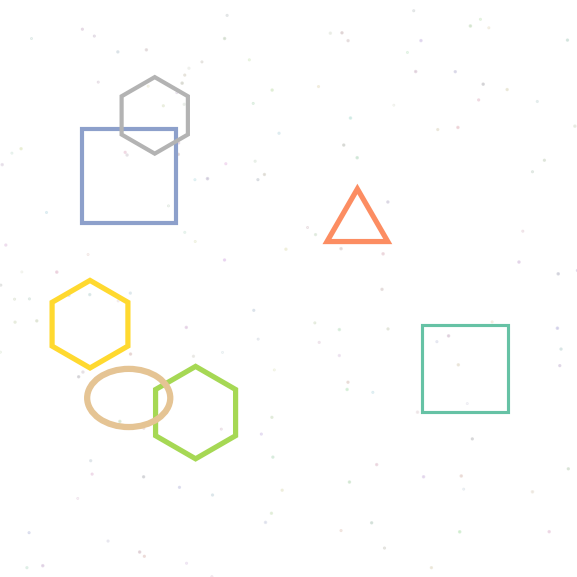[{"shape": "square", "thickness": 1.5, "radius": 0.37, "center": [0.805, 0.361]}, {"shape": "triangle", "thickness": 2.5, "radius": 0.3, "center": [0.619, 0.611]}, {"shape": "square", "thickness": 2, "radius": 0.41, "center": [0.223, 0.695]}, {"shape": "hexagon", "thickness": 2.5, "radius": 0.4, "center": [0.339, 0.285]}, {"shape": "hexagon", "thickness": 2.5, "radius": 0.38, "center": [0.156, 0.438]}, {"shape": "oval", "thickness": 3, "radius": 0.36, "center": [0.223, 0.31]}, {"shape": "hexagon", "thickness": 2, "radius": 0.33, "center": [0.268, 0.799]}]